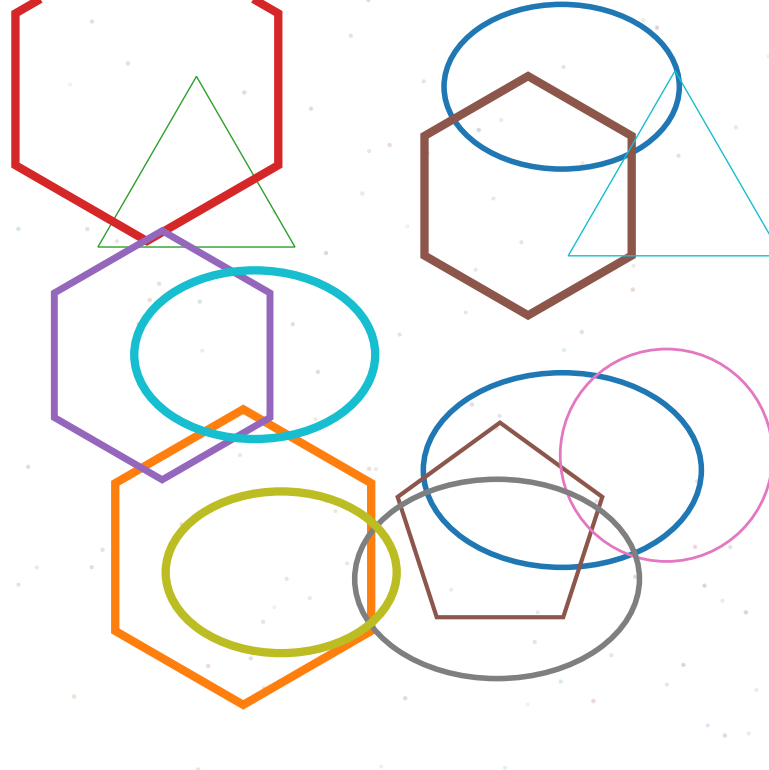[{"shape": "oval", "thickness": 2, "radius": 0.9, "center": [0.73, 0.39]}, {"shape": "oval", "thickness": 2, "radius": 0.76, "center": [0.729, 0.887]}, {"shape": "hexagon", "thickness": 3, "radius": 0.96, "center": [0.316, 0.277]}, {"shape": "triangle", "thickness": 0.5, "radius": 0.74, "center": [0.255, 0.753]}, {"shape": "hexagon", "thickness": 3, "radius": 0.99, "center": [0.191, 0.884]}, {"shape": "hexagon", "thickness": 2.5, "radius": 0.81, "center": [0.211, 0.539]}, {"shape": "pentagon", "thickness": 1.5, "radius": 0.7, "center": [0.649, 0.311]}, {"shape": "hexagon", "thickness": 3, "radius": 0.78, "center": [0.686, 0.746]}, {"shape": "circle", "thickness": 1, "radius": 0.69, "center": [0.865, 0.409]}, {"shape": "oval", "thickness": 2, "radius": 0.92, "center": [0.646, 0.248]}, {"shape": "oval", "thickness": 3, "radius": 0.75, "center": [0.365, 0.257]}, {"shape": "oval", "thickness": 3, "radius": 0.78, "center": [0.331, 0.539]}, {"shape": "triangle", "thickness": 0.5, "radius": 0.8, "center": [0.877, 0.748]}]